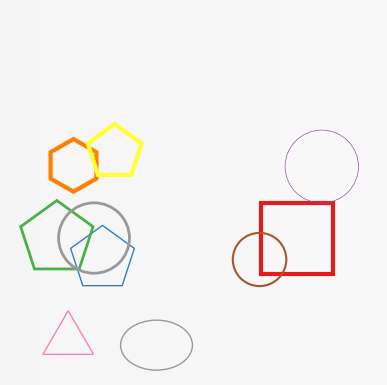[{"shape": "square", "thickness": 3, "radius": 0.46, "center": [0.767, 0.381]}, {"shape": "pentagon", "thickness": 1, "radius": 0.43, "center": [0.264, 0.328]}, {"shape": "pentagon", "thickness": 2, "radius": 0.49, "center": [0.147, 0.381]}, {"shape": "circle", "thickness": 0.5, "radius": 0.47, "center": [0.83, 0.567]}, {"shape": "hexagon", "thickness": 3, "radius": 0.34, "center": [0.19, 0.57]}, {"shape": "pentagon", "thickness": 3, "radius": 0.37, "center": [0.296, 0.605]}, {"shape": "circle", "thickness": 1.5, "radius": 0.35, "center": [0.67, 0.326]}, {"shape": "triangle", "thickness": 1, "radius": 0.38, "center": [0.176, 0.117]}, {"shape": "oval", "thickness": 1, "radius": 0.46, "center": [0.404, 0.104]}, {"shape": "circle", "thickness": 2, "radius": 0.46, "center": [0.243, 0.382]}]